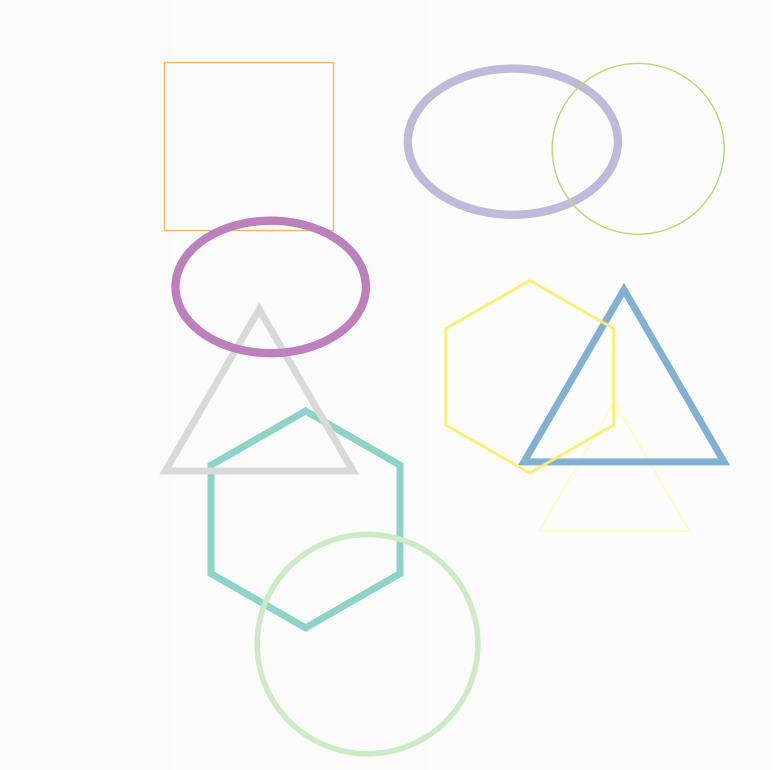[{"shape": "hexagon", "thickness": 2.5, "radius": 0.7, "center": [0.394, 0.325]}, {"shape": "triangle", "thickness": 0.5, "radius": 0.56, "center": [0.793, 0.366]}, {"shape": "oval", "thickness": 3, "radius": 0.68, "center": [0.662, 0.816]}, {"shape": "triangle", "thickness": 2.5, "radius": 0.75, "center": [0.805, 0.475]}, {"shape": "square", "thickness": 0.5, "radius": 0.55, "center": [0.32, 0.81]}, {"shape": "circle", "thickness": 0.5, "radius": 0.55, "center": [0.823, 0.807]}, {"shape": "triangle", "thickness": 2.5, "radius": 0.7, "center": [0.334, 0.458]}, {"shape": "oval", "thickness": 3, "radius": 0.61, "center": [0.349, 0.627]}, {"shape": "circle", "thickness": 2, "radius": 0.71, "center": [0.474, 0.164]}, {"shape": "hexagon", "thickness": 1, "radius": 0.63, "center": [0.684, 0.511]}]